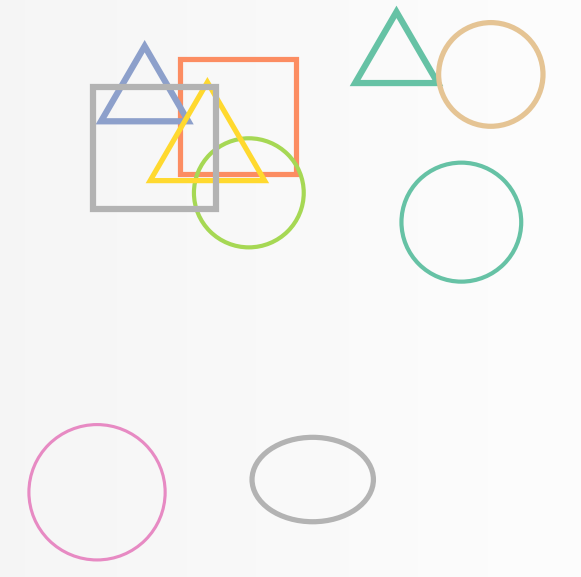[{"shape": "triangle", "thickness": 3, "radius": 0.41, "center": [0.682, 0.896]}, {"shape": "circle", "thickness": 2, "radius": 0.52, "center": [0.794, 0.614]}, {"shape": "square", "thickness": 2.5, "radius": 0.5, "center": [0.409, 0.798]}, {"shape": "triangle", "thickness": 3, "radius": 0.43, "center": [0.249, 0.832]}, {"shape": "circle", "thickness": 1.5, "radius": 0.59, "center": [0.167, 0.147]}, {"shape": "circle", "thickness": 2, "radius": 0.47, "center": [0.428, 0.665]}, {"shape": "triangle", "thickness": 2.5, "radius": 0.57, "center": [0.357, 0.743]}, {"shape": "circle", "thickness": 2.5, "radius": 0.45, "center": [0.844, 0.87]}, {"shape": "oval", "thickness": 2.5, "radius": 0.52, "center": [0.538, 0.169]}, {"shape": "square", "thickness": 3, "radius": 0.53, "center": [0.266, 0.743]}]